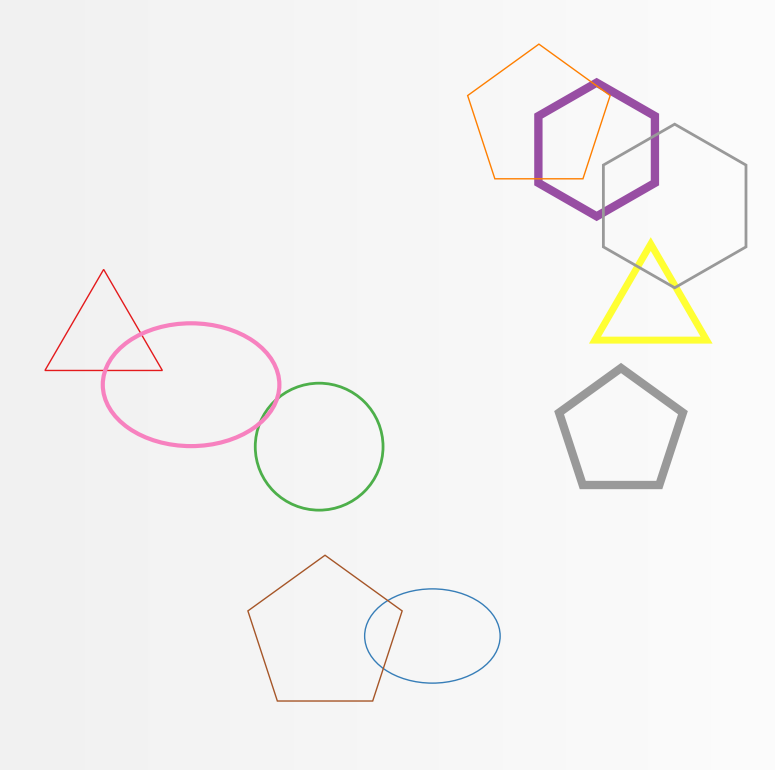[{"shape": "triangle", "thickness": 0.5, "radius": 0.44, "center": [0.134, 0.563]}, {"shape": "oval", "thickness": 0.5, "radius": 0.44, "center": [0.558, 0.174]}, {"shape": "circle", "thickness": 1, "radius": 0.41, "center": [0.412, 0.42]}, {"shape": "hexagon", "thickness": 3, "radius": 0.43, "center": [0.77, 0.806]}, {"shape": "pentagon", "thickness": 0.5, "radius": 0.48, "center": [0.695, 0.846]}, {"shape": "triangle", "thickness": 2.5, "radius": 0.42, "center": [0.84, 0.6]}, {"shape": "pentagon", "thickness": 0.5, "radius": 0.52, "center": [0.419, 0.174]}, {"shape": "oval", "thickness": 1.5, "radius": 0.57, "center": [0.247, 0.5]}, {"shape": "pentagon", "thickness": 3, "radius": 0.42, "center": [0.801, 0.438]}, {"shape": "hexagon", "thickness": 1, "radius": 0.53, "center": [0.871, 0.732]}]